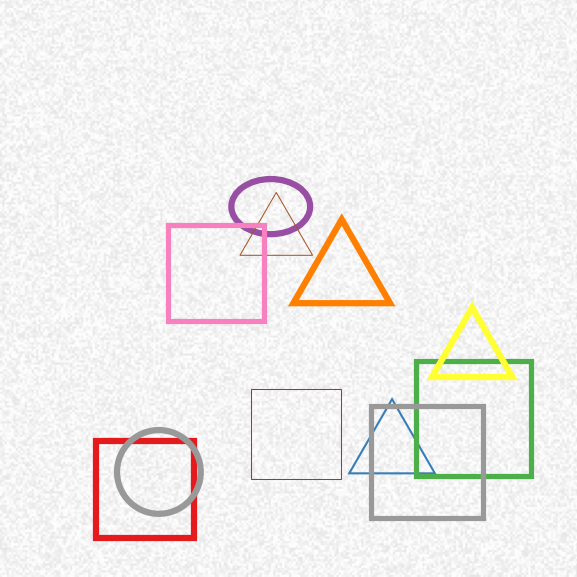[{"shape": "square", "thickness": 0.5, "radius": 0.39, "center": [0.513, 0.248]}, {"shape": "square", "thickness": 3, "radius": 0.42, "center": [0.252, 0.151]}, {"shape": "triangle", "thickness": 1, "radius": 0.43, "center": [0.679, 0.222]}, {"shape": "square", "thickness": 2.5, "radius": 0.5, "center": [0.82, 0.275]}, {"shape": "oval", "thickness": 3, "radius": 0.34, "center": [0.469, 0.641]}, {"shape": "triangle", "thickness": 3, "radius": 0.48, "center": [0.592, 0.522]}, {"shape": "triangle", "thickness": 3, "radius": 0.4, "center": [0.818, 0.386]}, {"shape": "triangle", "thickness": 0.5, "radius": 0.36, "center": [0.478, 0.593]}, {"shape": "square", "thickness": 2.5, "radius": 0.42, "center": [0.373, 0.526]}, {"shape": "square", "thickness": 2.5, "radius": 0.48, "center": [0.739, 0.2]}, {"shape": "circle", "thickness": 3, "radius": 0.36, "center": [0.275, 0.182]}]